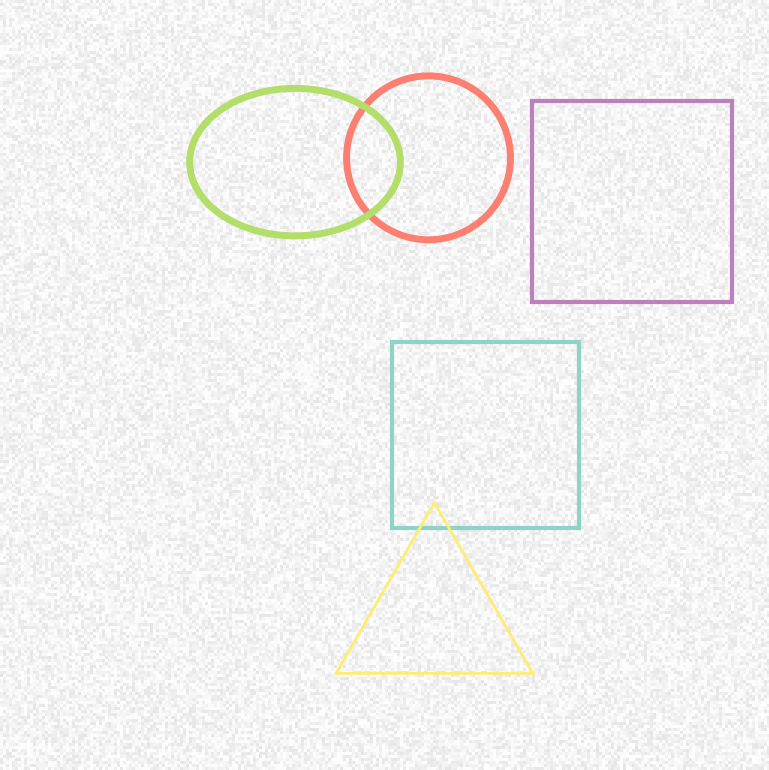[{"shape": "square", "thickness": 1.5, "radius": 0.6, "center": [0.631, 0.435]}, {"shape": "circle", "thickness": 2.5, "radius": 0.53, "center": [0.557, 0.795]}, {"shape": "oval", "thickness": 2.5, "radius": 0.68, "center": [0.383, 0.789]}, {"shape": "square", "thickness": 1.5, "radius": 0.65, "center": [0.821, 0.738]}, {"shape": "triangle", "thickness": 1, "radius": 0.74, "center": [0.564, 0.199]}]